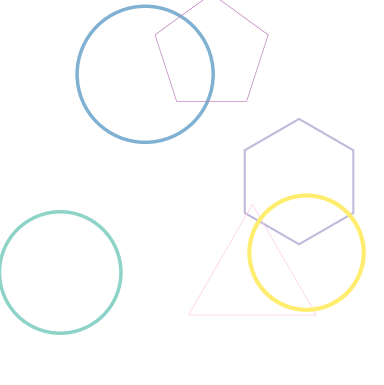[{"shape": "circle", "thickness": 2.5, "radius": 0.79, "center": [0.156, 0.292]}, {"shape": "hexagon", "thickness": 1.5, "radius": 0.81, "center": [0.777, 0.528]}, {"shape": "circle", "thickness": 2.5, "radius": 0.88, "center": [0.377, 0.807]}, {"shape": "triangle", "thickness": 0.5, "radius": 0.96, "center": [0.656, 0.278]}, {"shape": "pentagon", "thickness": 0.5, "radius": 0.77, "center": [0.55, 0.862]}, {"shape": "circle", "thickness": 3, "radius": 0.74, "center": [0.796, 0.344]}]